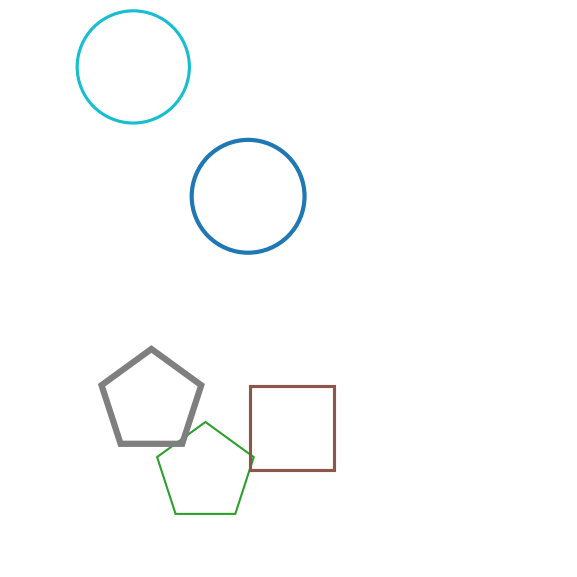[{"shape": "circle", "thickness": 2, "radius": 0.49, "center": [0.43, 0.659]}, {"shape": "pentagon", "thickness": 1, "radius": 0.44, "center": [0.356, 0.18]}, {"shape": "square", "thickness": 1.5, "radius": 0.36, "center": [0.506, 0.258]}, {"shape": "pentagon", "thickness": 3, "radius": 0.45, "center": [0.262, 0.304]}, {"shape": "circle", "thickness": 1.5, "radius": 0.49, "center": [0.231, 0.883]}]